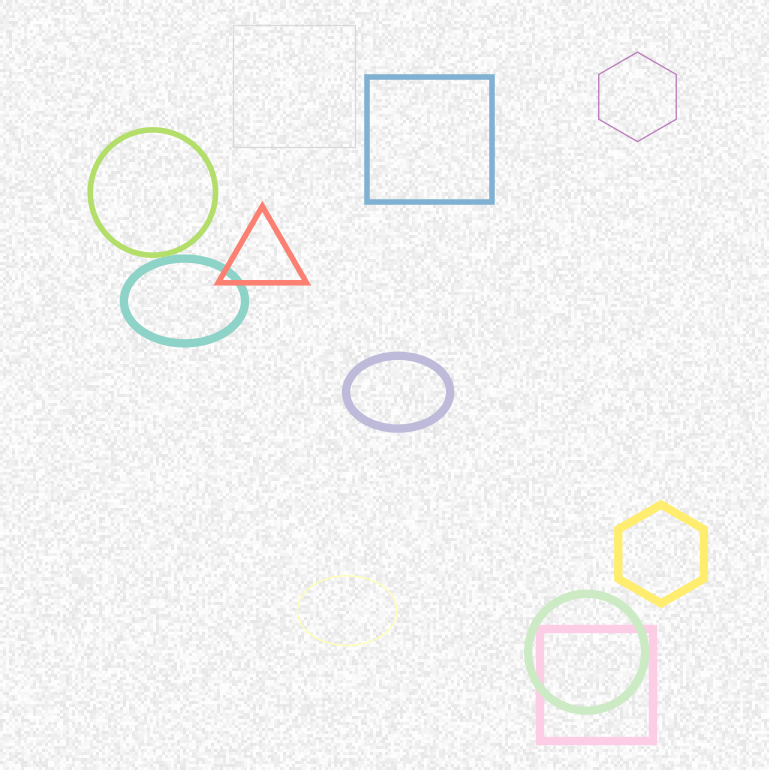[{"shape": "oval", "thickness": 3, "radius": 0.39, "center": [0.24, 0.609]}, {"shape": "oval", "thickness": 0.5, "radius": 0.32, "center": [0.451, 0.207]}, {"shape": "oval", "thickness": 3, "radius": 0.34, "center": [0.517, 0.491]}, {"shape": "triangle", "thickness": 2, "radius": 0.33, "center": [0.341, 0.666]}, {"shape": "square", "thickness": 2, "radius": 0.41, "center": [0.558, 0.818]}, {"shape": "circle", "thickness": 2, "radius": 0.41, "center": [0.199, 0.75]}, {"shape": "square", "thickness": 3, "radius": 0.36, "center": [0.775, 0.11]}, {"shape": "square", "thickness": 0.5, "radius": 0.4, "center": [0.382, 0.889]}, {"shape": "hexagon", "thickness": 0.5, "radius": 0.29, "center": [0.828, 0.874]}, {"shape": "circle", "thickness": 3, "radius": 0.38, "center": [0.762, 0.153]}, {"shape": "hexagon", "thickness": 3, "radius": 0.32, "center": [0.859, 0.281]}]